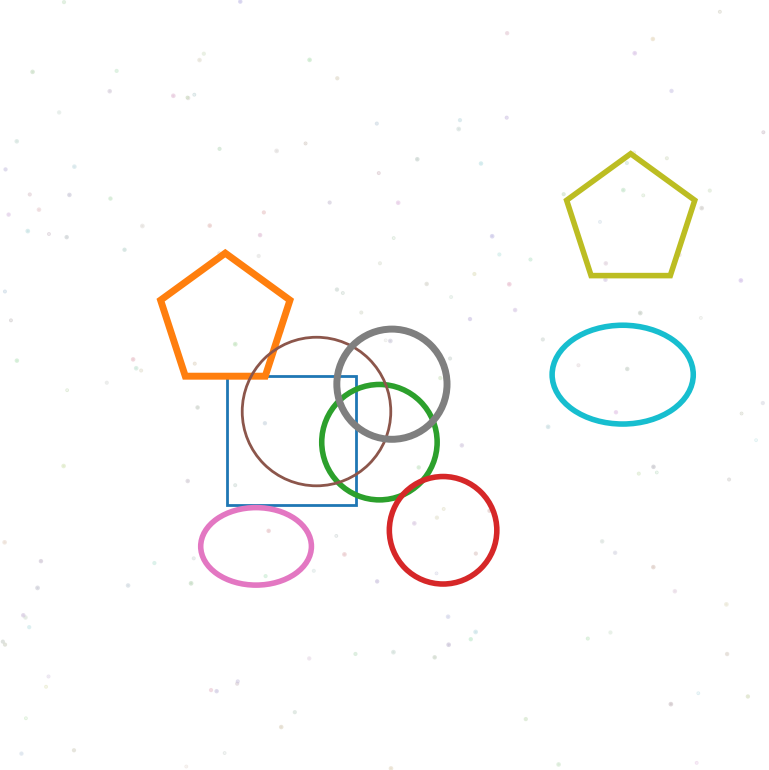[{"shape": "square", "thickness": 1, "radius": 0.42, "center": [0.379, 0.428]}, {"shape": "pentagon", "thickness": 2.5, "radius": 0.44, "center": [0.293, 0.583]}, {"shape": "circle", "thickness": 2, "radius": 0.37, "center": [0.493, 0.426]}, {"shape": "circle", "thickness": 2, "radius": 0.35, "center": [0.575, 0.311]}, {"shape": "circle", "thickness": 1, "radius": 0.48, "center": [0.411, 0.466]}, {"shape": "oval", "thickness": 2, "radius": 0.36, "center": [0.333, 0.29]}, {"shape": "circle", "thickness": 2.5, "radius": 0.36, "center": [0.509, 0.501]}, {"shape": "pentagon", "thickness": 2, "radius": 0.44, "center": [0.819, 0.713]}, {"shape": "oval", "thickness": 2, "radius": 0.46, "center": [0.809, 0.513]}]